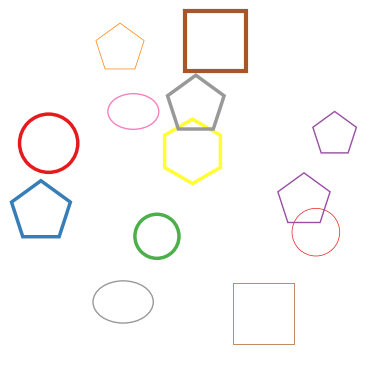[{"shape": "circle", "thickness": 0.5, "radius": 0.31, "center": [0.82, 0.397]}, {"shape": "circle", "thickness": 2.5, "radius": 0.38, "center": [0.126, 0.628]}, {"shape": "pentagon", "thickness": 2.5, "radius": 0.4, "center": [0.106, 0.45]}, {"shape": "circle", "thickness": 2.5, "radius": 0.29, "center": [0.408, 0.386]}, {"shape": "pentagon", "thickness": 1, "radius": 0.3, "center": [0.869, 0.651]}, {"shape": "pentagon", "thickness": 1, "radius": 0.36, "center": [0.79, 0.48]}, {"shape": "pentagon", "thickness": 0.5, "radius": 0.33, "center": [0.312, 0.874]}, {"shape": "hexagon", "thickness": 2.5, "radius": 0.42, "center": [0.5, 0.607]}, {"shape": "square", "thickness": 3, "radius": 0.39, "center": [0.56, 0.893]}, {"shape": "square", "thickness": 0.5, "radius": 0.4, "center": [0.684, 0.186]}, {"shape": "oval", "thickness": 1, "radius": 0.33, "center": [0.346, 0.71]}, {"shape": "oval", "thickness": 1, "radius": 0.39, "center": [0.32, 0.216]}, {"shape": "pentagon", "thickness": 2.5, "radius": 0.39, "center": [0.509, 0.727]}]